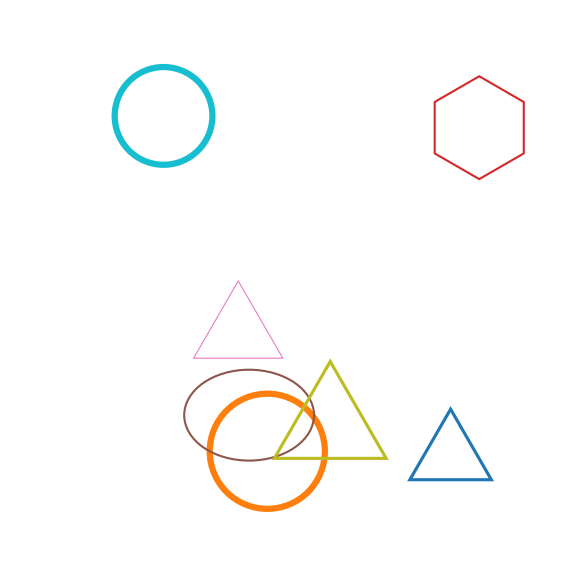[{"shape": "triangle", "thickness": 1.5, "radius": 0.41, "center": [0.78, 0.209]}, {"shape": "circle", "thickness": 3, "radius": 0.5, "center": [0.463, 0.218]}, {"shape": "hexagon", "thickness": 1, "radius": 0.45, "center": [0.83, 0.778]}, {"shape": "oval", "thickness": 1, "radius": 0.56, "center": [0.431, 0.28]}, {"shape": "triangle", "thickness": 0.5, "radius": 0.45, "center": [0.413, 0.423]}, {"shape": "triangle", "thickness": 1.5, "radius": 0.56, "center": [0.572, 0.261]}, {"shape": "circle", "thickness": 3, "radius": 0.42, "center": [0.283, 0.798]}]